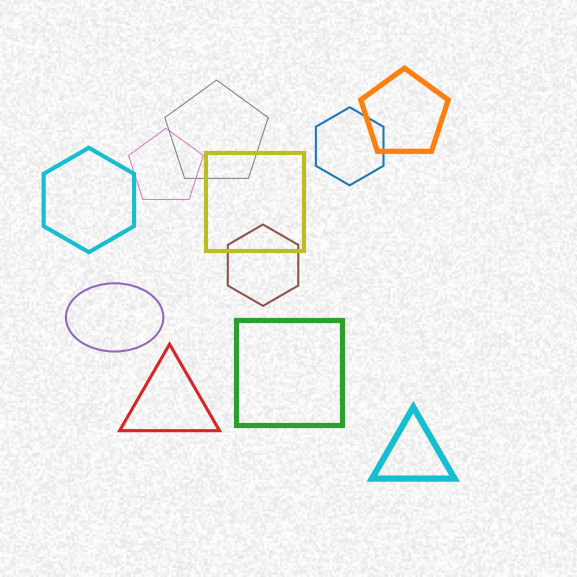[{"shape": "hexagon", "thickness": 1, "radius": 0.34, "center": [0.605, 0.746]}, {"shape": "pentagon", "thickness": 2.5, "radius": 0.4, "center": [0.7, 0.802]}, {"shape": "square", "thickness": 2.5, "radius": 0.46, "center": [0.5, 0.354]}, {"shape": "triangle", "thickness": 1.5, "radius": 0.5, "center": [0.294, 0.303]}, {"shape": "oval", "thickness": 1, "radius": 0.42, "center": [0.199, 0.45]}, {"shape": "hexagon", "thickness": 1, "radius": 0.35, "center": [0.455, 0.54]}, {"shape": "pentagon", "thickness": 0.5, "radius": 0.34, "center": [0.287, 0.709]}, {"shape": "pentagon", "thickness": 0.5, "radius": 0.47, "center": [0.375, 0.766]}, {"shape": "square", "thickness": 2, "radius": 0.42, "center": [0.442, 0.65]}, {"shape": "hexagon", "thickness": 2, "radius": 0.45, "center": [0.154, 0.653]}, {"shape": "triangle", "thickness": 3, "radius": 0.41, "center": [0.716, 0.212]}]